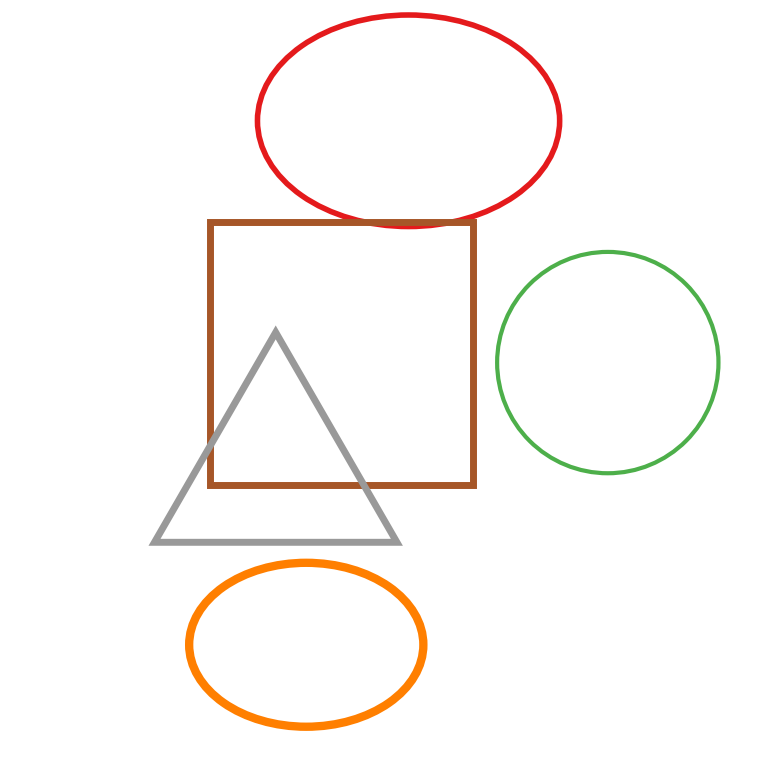[{"shape": "oval", "thickness": 2, "radius": 0.98, "center": [0.531, 0.843]}, {"shape": "circle", "thickness": 1.5, "radius": 0.72, "center": [0.789, 0.529]}, {"shape": "oval", "thickness": 3, "radius": 0.76, "center": [0.398, 0.163]}, {"shape": "square", "thickness": 2.5, "radius": 0.85, "center": [0.443, 0.541]}, {"shape": "triangle", "thickness": 2.5, "radius": 0.91, "center": [0.358, 0.387]}]